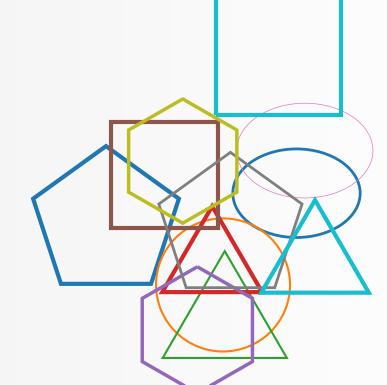[{"shape": "oval", "thickness": 2, "radius": 0.82, "center": [0.765, 0.498]}, {"shape": "pentagon", "thickness": 3, "radius": 0.99, "center": [0.274, 0.423]}, {"shape": "circle", "thickness": 1.5, "radius": 0.86, "center": [0.576, 0.26]}, {"shape": "triangle", "thickness": 1.5, "radius": 0.92, "center": [0.58, 0.163]}, {"shape": "triangle", "thickness": 3, "radius": 0.74, "center": [0.548, 0.316]}, {"shape": "hexagon", "thickness": 2.5, "radius": 0.82, "center": [0.509, 0.143]}, {"shape": "square", "thickness": 3, "radius": 0.69, "center": [0.425, 0.544]}, {"shape": "oval", "thickness": 0.5, "radius": 0.88, "center": [0.787, 0.609]}, {"shape": "pentagon", "thickness": 2, "radius": 0.97, "center": [0.595, 0.41]}, {"shape": "hexagon", "thickness": 2.5, "radius": 0.81, "center": [0.472, 0.582]}, {"shape": "square", "thickness": 3, "radius": 0.81, "center": [0.719, 0.863]}, {"shape": "triangle", "thickness": 3, "radius": 0.8, "center": [0.813, 0.32]}]